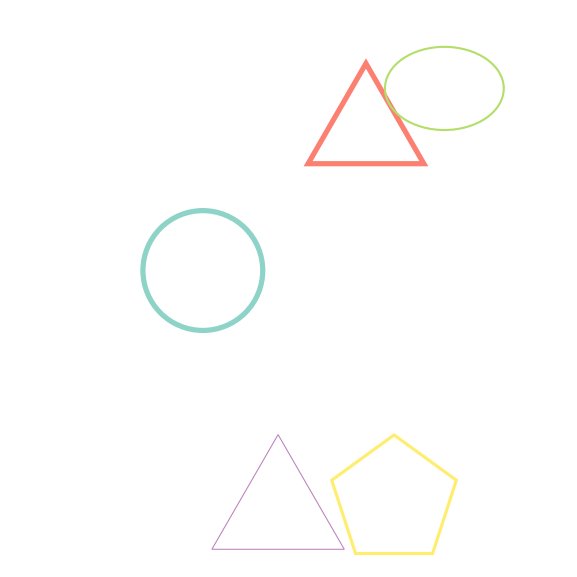[{"shape": "circle", "thickness": 2.5, "radius": 0.52, "center": [0.351, 0.531]}, {"shape": "triangle", "thickness": 2.5, "radius": 0.58, "center": [0.634, 0.774]}, {"shape": "oval", "thickness": 1, "radius": 0.51, "center": [0.769, 0.846]}, {"shape": "triangle", "thickness": 0.5, "radius": 0.66, "center": [0.482, 0.114]}, {"shape": "pentagon", "thickness": 1.5, "radius": 0.57, "center": [0.682, 0.132]}]